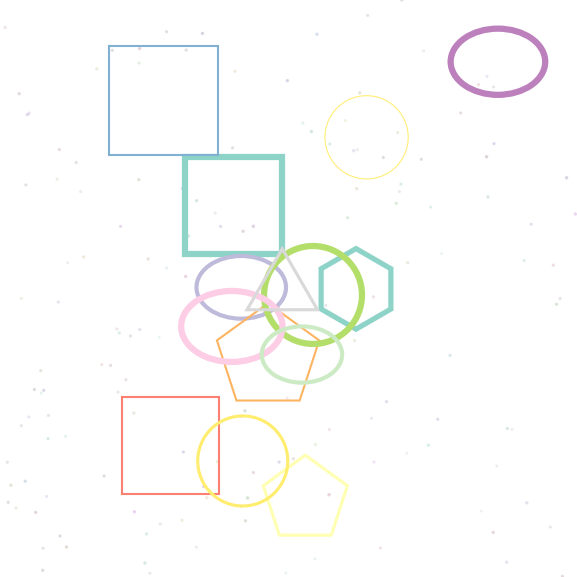[{"shape": "hexagon", "thickness": 2.5, "radius": 0.35, "center": [0.616, 0.499]}, {"shape": "square", "thickness": 3, "radius": 0.42, "center": [0.405, 0.644]}, {"shape": "pentagon", "thickness": 1.5, "radius": 0.38, "center": [0.529, 0.134]}, {"shape": "oval", "thickness": 2, "radius": 0.39, "center": [0.418, 0.502]}, {"shape": "square", "thickness": 1, "radius": 0.42, "center": [0.295, 0.227]}, {"shape": "square", "thickness": 1, "radius": 0.47, "center": [0.283, 0.826]}, {"shape": "pentagon", "thickness": 1, "radius": 0.47, "center": [0.464, 0.381]}, {"shape": "circle", "thickness": 3, "radius": 0.42, "center": [0.542, 0.488]}, {"shape": "oval", "thickness": 3, "radius": 0.44, "center": [0.401, 0.434]}, {"shape": "triangle", "thickness": 1.5, "radius": 0.35, "center": [0.489, 0.498]}, {"shape": "oval", "thickness": 3, "radius": 0.41, "center": [0.862, 0.892]}, {"shape": "oval", "thickness": 2, "radius": 0.35, "center": [0.523, 0.385]}, {"shape": "circle", "thickness": 0.5, "radius": 0.36, "center": [0.635, 0.761]}, {"shape": "circle", "thickness": 1.5, "radius": 0.39, "center": [0.42, 0.201]}]